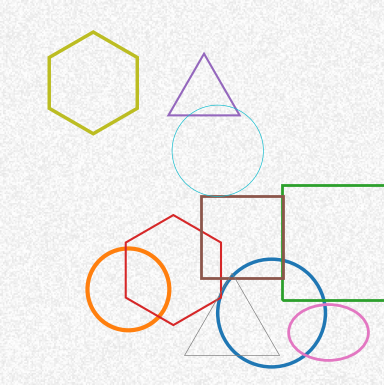[{"shape": "circle", "thickness": 2.5, "radius": 0.7, "center": [0.705, 0.187]}, {"shape": "circle", "thickness": 3, "radius": 0.53, "center": [0.334, 0.248]}, {"shape": "square", "thickness": 2, "radius": 0.75, "center": [0.882, 0.37]}, {"shape": "hexagon", "thickness": 1.5, "radius": 0.71, "center": [0.45, 0.299]}, {"shape": "triangle", "thickness": 1.5, "radius": 0.53, "center": [0.53, 0.754]}, {"shape": "square", "thickness": 2, "radius": 0.53, "center": [0.629, 0.383]}, {"shape": "oval", "thickness": 2, "radius": 0.52, "center": [0.853, 0.136]}, {"shape": "triangle", "thickness": 0.5, "radius": 0.71, "center": [0.603, 0.148]}, {"shape": "hexagon", "thickness": 2.5, "radius": 0.66, "center": [0.242, 0.785]}, {"shape": "circle", "thickness": 0.5, "radius": 0.59, "center": [0.566, 0.608]}]